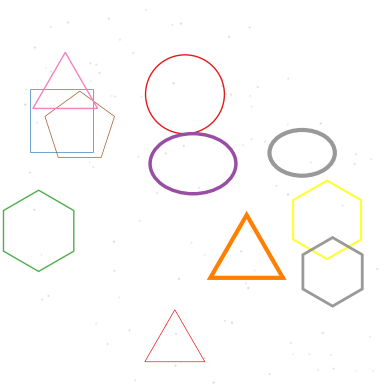[{"shape": "circle", "thickness": 1, "radius": 0.51, "center": [0.48, 0.755]}, {"shape": "triangle", "thickness": 0.5, "radius": 0.45, "center": [0.454, 0.105]}, {"shape": "square", "thickness": 0.5, "radius": 0.41, "center": [0.16, 0.687]}, {"shape": "hexagon", "thickness": 1, "radius": 0.53, "center": [0.1, 0.4]}, {"shape": "oval", "thickness": 2.5, "radius": 0.56, "center": [0.501, 0.575]}, {"shape": "triangle", "thickness": 3, "radius": 0.54, "center": [0.641, 0.333]}, {"shape": "hexagon", "thickness": 1.5, "radius": 0.51, "center": [0.849, 0.429]}, {"shape": "pentagon", "thickness": 0.5, "radius": 0.48, "center": [0.207, 0.668]}, {"shape": "triangle", "thickness": 1, "radius": 0.49, "center": [0.169, 0.767]}, {"shape": "oval", "thickness": 3, "radius": 0.42, "center": [0.785, 0.603]}, {"shape": "hexagon", "thickness": 2, "radius": 0.45, "center": [0.864, 0.294]}]